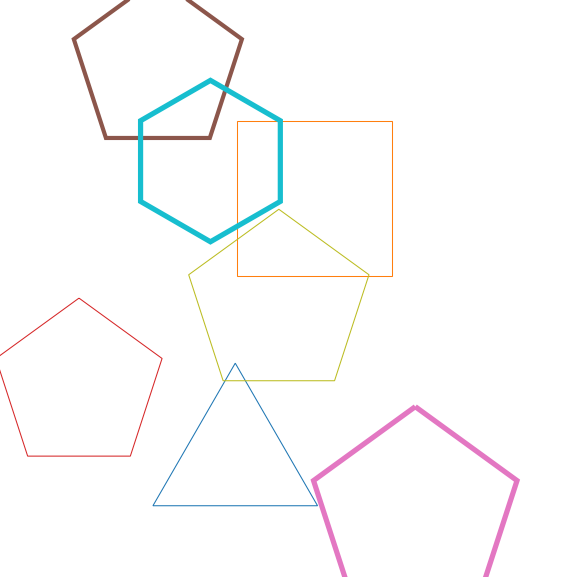[{"shape": "triangle", "thickness": 0.5, "radius": 0.82, "center": [0.407, 0.206]}, {"shape": "square", "thickness": 0.5, "radius": 0.67, "center": [0.545, 0.656]}, {"shape": "pentagon", "thickness": 0.5, "radius": 0.76, "center": [0.137, 0.332]}, {"shape": "pentagon", "thickness": 2, "radius": 0.77, "center": [0.273, 0.884]}, {"shape": "pentagon", "thickness": 2.5, "radius": 0.93, "center": [0.719, 0.11]}, {"shape": "pentagon", "thickness": 0.5, "radius": 0.82, "center": [0.483, 0.473]}, {"shape": "hexagon", "thickness": 2.5, "radius": 0.7, "center": [0.364, 0.72]}]